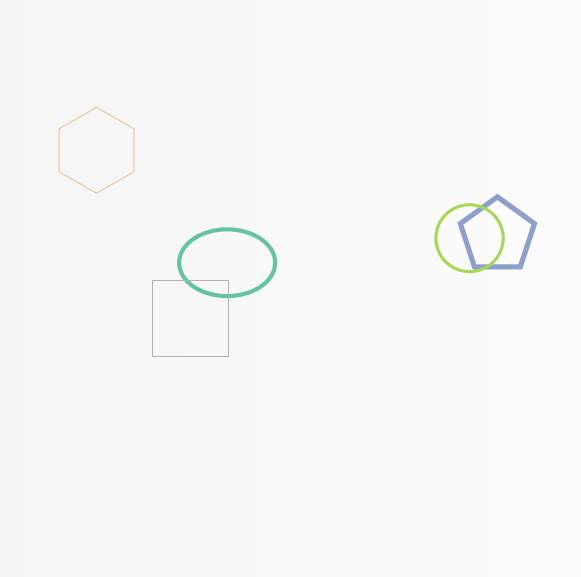[{"shape": "oval", "thickness": 2, "radius": 0.41, "center": [0.391, 0.544]}, {"shape": "pentagon", "thickness": 2.5, "radius": 0.34, "center": [0.856, 0.591]}, {"shape": "circle", "thickness": 1.5, "radius": 0.29, "center": [0.808, 0.587]}, {"shape": "hexagon", "thickness": 0.5, "radius": 0.37, "center": [0.166, 0.739]}, {"shape": "square", "thickness": 0.5, "radius": 0.33, "center": [0.327, 0.448]}]